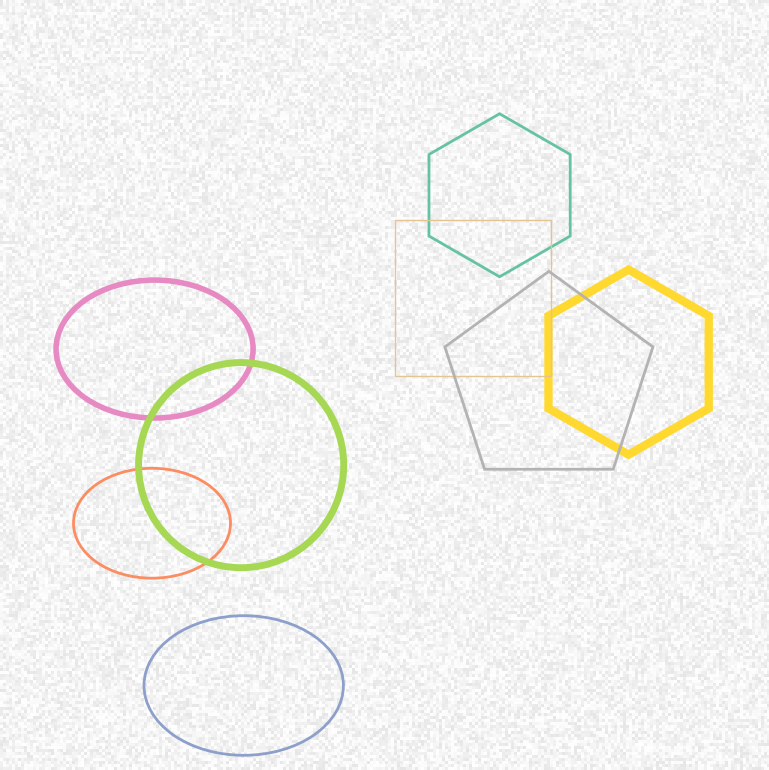[{"shape": "hexagon", "thickness": 1, "radius": 0.53, "center": [0.649, 0.746]}, {"shape": "oval", "thickness": 1, "radius": 0.51, "center": [0.197, 0.32]}, {"shape": "oval", "thickness": 1, "radius": 0.65, "center": [0.316, 0.11]}, {"shape": "oval", "thickness": 2, "radius": 0.64, "center": [0.201, 0.547]}, {"shape": "circle", "thickness": 2.5, "radius": 0.67, "center": [0.313, 0.396]}, {"shape": "hexagon", "thickness": 3, "radius": 0.6, "center": [0.816, 0.53]}, {"shape": "square", "thickness": 0.5, "radius": 0.51, "center": [0.614, 0.613]}, {"shape": "pentagon", "thickness": 1, "radius": 0.71, "center": [0.713, 0.506]}]